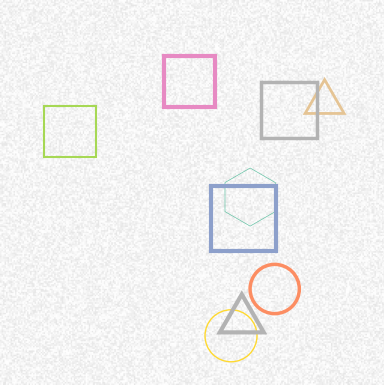[{"shape": "hexagon", "thickness": 0.5, "radius": 0.38, "center": [0.65, 0.488]}, {"shape": "circle", "thickness": 2.5, "radius": 0.32, "center": [0.714, 0.249]}, {"shape": "square", "thickness": 3, "radius": 0.42, "center": [0.632, 0.432]}, {"shape": "square", "thickness": 3, "radius": 0.33, "center": [0.492, 0.788]}, {"shape": "square", "thickness": 1.5, "radius": 0.34, "center": [0.182, 0.658]}, {"shape": "circle", "thickness": 1, "radius": 0.34, "center": [0.6, 0.128]}, {"shape": "triangle", "thickness": 2, "radius": 0.29, "center": [0.843, 0.735]}, {"shape": "triangle", "thickness": 3, "radius": 0.33, "center": [0.628, 0.17]}, {"shape": "square", "thickness": 2.5, "radius": 0.36, "center": [0.75, 0.713]}]